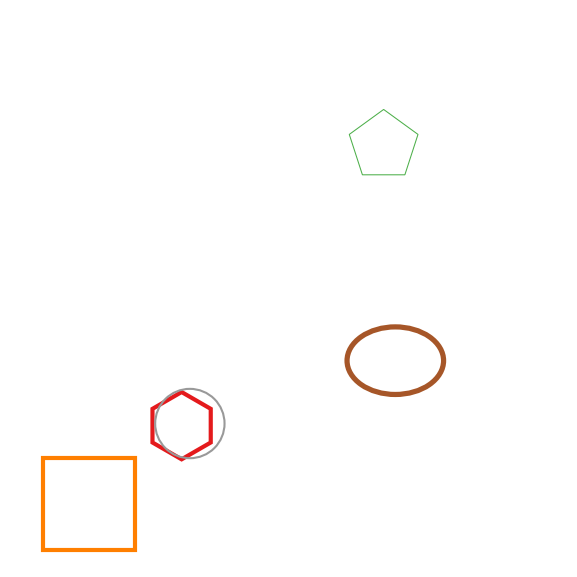[{"shape": "hexagon", "thickness": 2, "radius": 0.29, "center": [0.314, 0.262]}, {"shape": "pentagon", "thickness": 0.5, "radius": 0.31, "center": [0.664, 0.747]}, {"shape": "square", "thickness": 2, "radius": 0.4, "center": [0.154, 0.126]}, {"shape": "oval", "thickness": 2.5, "radius": 0.42, "center": [0.685, 0.375]}, {"shape": "circle", "thickness": 1, "radius": 0.3, "center": [0.329, 0.266]}]